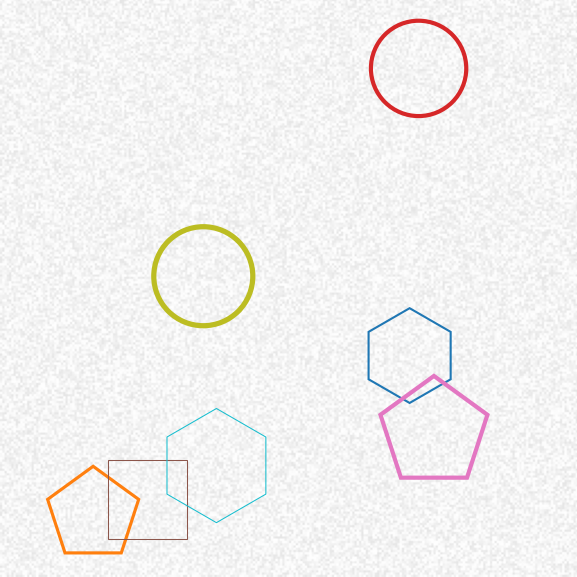[{"shape": "hexagon", "thickness": 1, "radius": 0.41, "center": [0.709, 0.383]}, {"shape": "pentagon", "thickness": 1.5, "radius": 0.41, "center": [0.161, 0.109]}, {"shape": "circle", "thickness": 2, "radius": 0.41, "center": [0.725, 0.881]}, {"shape": "square", "thickness": 0.5, "radius": 0.34, "center": [0.256, 0.134]}, {"shape": "pentagon", "thickness": 2, "radius": 0.49, "center": [0.751, 0.251]}, {"shape": "circle", "thickness": 2.5, "radius": 0.43, "center": [0.352, 0.521]}, {"shape": "hexagon", "thickness": 0.5, "radius": 0.49, "center": [0.375, 0.193]}]